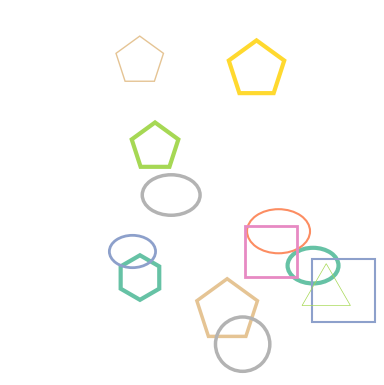[{"shape": "hexagon", "thickness": 3, "radius": 0.29, "center": [0.364, 0.279]}, {"shape": "oval", "thickness": 3, "radius": 0.33, "center": [0.813, 0.31]}, {"shape": "oval", "thickness": 1.5, "radius": 0.41, "center": [0.723, 0.399]}, {"shape": "oval", "thickness": 2, "radius": 0.3, "center": [0.344, 0.347]}, {"shape": "square", "thickness": 1.5, "radius": 0.41, "center": [0.893, 0.245]}, {"shape": "square", "thickness": 2, "radius": 0.33, "center": [0.704, 0.347]}, {"shape": "pentagon", "thickness": 3, "radius": 0.32, "center": [0.403, 0.618]}, {"shape": "triangle", "thickness": 0.5, "radius": 0.36, "center": [0.847, 0.243]}, {"shape": "pentagon", "thickness": 3, "radius": 0.38, "center": [0.666, 0.819]}, {"shape": "pentagon", "thickness": 2.5, "radius": 0.41, "center": [0.59, 0.193]}, {"shape": "pentagon", "thickness": 1, "radius": 0.32, "center": [0.363, 0.841]}, {"shape": "oval", "thickness": 2.5, "radius": 0.38, "center": [0.445, 0.493]}, {"shape": "circle", "thickness": 2.5, "radius": 0.35, "center": [0.63, 0.106]}]